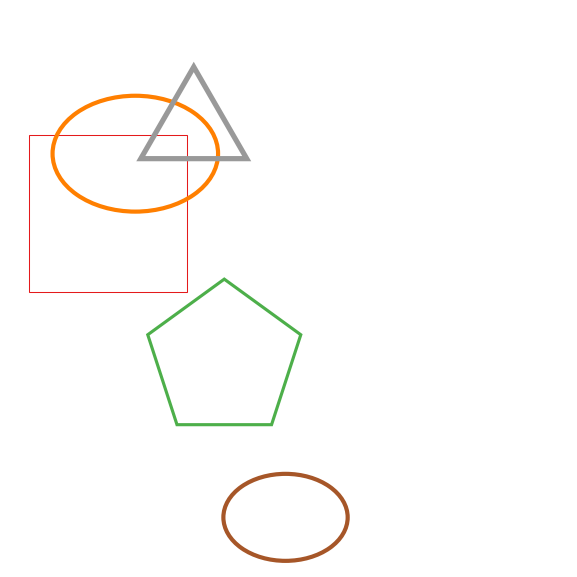[{"shape": "square", "thickness": 0.5, "radius": 0.68, "center": [0.187, 0.629]}, {"shape": "pentagon", "thickness": 1.5, "radius": 0.7, "center": [0.388, 0.376]}, {"shape": "oval", "thickness": 2, "radius": 0.72, "center": [0.234, 0.733]}, {"shape": "oval", "thickness": 2, "radius": 0.54, "center": [0.494, 0.103]}, {"shape": "triangle", "thickness": 2.5, "radius": 0.53, "center": [0.336, 0.777]}]